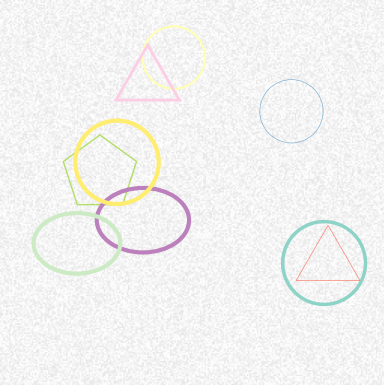[{"shape": "circle", "thickness": 2.5, "radius": 0.54, "center": [0.842, 0.317]}, {"shape": "circle", "thickness": 1.5, "radius": 0.41, "center": [0.452, 0.85]}, {"shape": "triangle", "thickness": 0.5, "radius": 0.48, "center": [0.852, 0.319]}, {"shape": "circle", "thickness": 0.5, "radius": 0.41, "center": [0.757, 0.711]}, {"shape": "pentagon", "thickness": 1, "radius": 0.5, "center": [0.26, 0.549]}, {"shape": "triangle", "thickness": 2, "radius": 0.48, "center": [0.384, 0.788]}, {"shape": "oval", "thickness": 3, "radius": 0.6, "center": [0.371, 0.428]}, {"shape": "oval", "thickness": 3, "radius": 0.56, "center": [0.2, 0.368]}, {"shape": "circle", "thickness": 3, "radius": 0.54, "center": [0.304, 0.578]}]